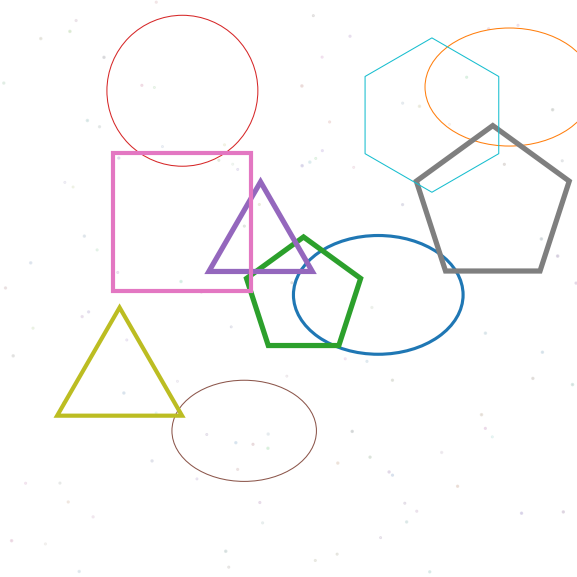[{"shape": "oval", "thickness": 1.5, "radius": 0.73, "center": [0.655, 0.489]}, {"shape": "oval", "thickness": 0.5, "radius": 0.73, "center": [0.882, 0.848]}, {"shape": "pentagon", "thickness": 2.5, "radius": 0.52, "center": [0.526, 0.485]}, {"shape": "circle", "thickness": 0.5, "radius": 0.65, "center": [0.316, 0.842]}, {"shape": "triangle", "thickness": 2.5, "radius": 0.52, "center": [0.451, 0.581]}, {"shape": "oval", "thickness": 0.5, "radius": 0.63, "center": [0.423, 0.253]}, {"shape": "square", "thickness": 2, "radius": 0.59, "center": [0.315, 0.615]}, {"shape": "pentagon", "thickness": 2.5, "radius": 0.7, "center": [0.853, 0.642]}, {"shape": "triangle", "thickness": 2, "radius": 0.62, "center": [0.207, 0.342]}, {"shape": "hexagon", "thickness": 0.5, "radius": 0.67, "center": [0.748, 0.8]}]